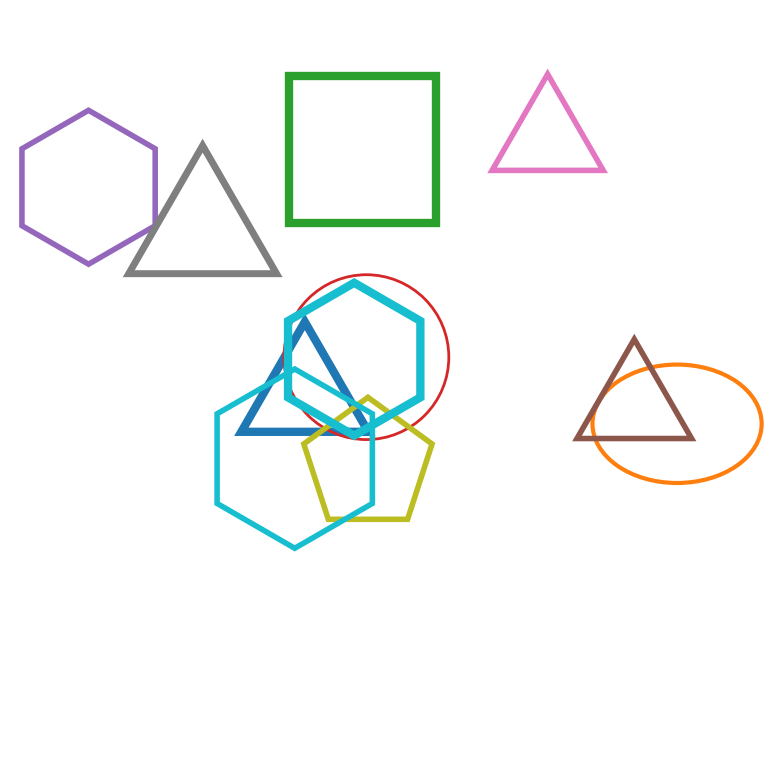[{"shape": "triangle", "thickness": 3, "radius": 0.48, "center": [0.396, 0.487]}, {"shape": "oval", "thickness": 1.5, "radius": 0.55, "center": [0.879, 0.45]}, {"shape": "square", "thickness": 3, "radius": 0.48, "center": [0.471, 0.806]}, {"shape": "circle", "thickness": 1, "radius": 0.54, "center": [0.476, 0.536]}, {"shape": "hexagon", "thickness": 2, "radius": 0.5, "center": [0.115, 0.757]}, {"shape": "triangle", "thickness": 2, "radius": 0.43, "center": [0.824, 0.473]}, {"shape": "triangle", "thickness": 2, "radius": 0.42, "center": [0.711, 0.82]}, {"shape": "triangle", "thickness": 2.5, "radius": 0.55, "center": [0.263, 0.7]}, {"shape": "pentagon", "thickness": 2, "radius": 0.44, "center": [0.478, 0.396]}, {"shape": "hexagon", "thickness": 2, "radius": 0.58, "center": [0.383, 0.404]}, {"shape": "hexagon", "thickness": 3, "radius": 0.5, "center": [0.46, 0.534]}]